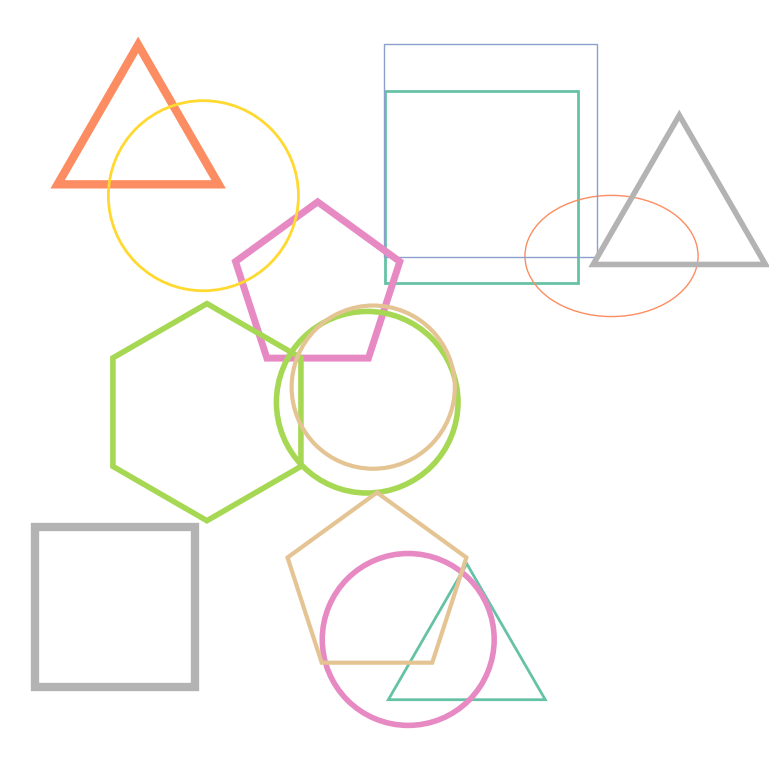[{"shape": "square", "thickness": 1, "radius": 0.62, "center": [0.625, 0.758]}, {"shape": "triangle", "thickness": 1, "radius": 0.59, "center": [0.606, 0.15]}, {"shape": "oval", "thickness": 0.5, "radius": 0.56, "center": [0.794, 0.668]}, {"shape": "triangle", "thickness": 3, "radius": 0.6, "center": [0.179, 0.821]}, {"shape": "square", "thickness": 0.5, "radius": 0.69, "center": [0.637, 0.805]}, {"shape": "pentagon", "thickness": 2.5, "radius": 0.56, "center": [0.413, 0.626]}, {"shape": "circle", "thickness": 2, "radius": 0.56, "center": [0.53, 0.17]}, {"shape": "hexagon", "thickness": 2, "radius": 0.7, "center": [0.269, 0.465]}, {"shape": "circle", "thickness": 2, "radius": 0.59, "center": [0.477, 0.478]}, {"shape": "circle", "thickness": 1, "radius": 0.62, "center": [0.264, 0.746]}, {"shape": "pentagon", "thickness": 1.5, "radius": 0.61, "center": [0.49, 0.238]}, {"shape": "circle", "thickness": 1.5, "radius": 0.53, "center": [0.485, 0.497]}, {"shape": "triangle", "thickness": 2, "radius": 0.65, "center": [0.882, 0.721]}, {"shape": "square", "thickness": 3, "radius": 0.52, "center": [0.149, 0.211]}]